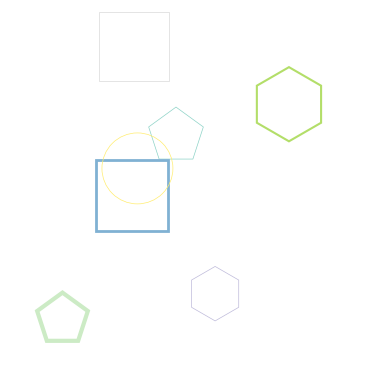[{"shape": "pentagon", "thickness": 0.5, "radius": 0.37, "center": [0.457, 0.647]}, {"shape": "hexagon", "thickness": 0.5, "radius": 0.35, "center": [0.559, 0.237]}, {"shape": "square", "thickness": 2, "radius": 0.46, "center": [0.343, 0.493]}, {"shape": "hexagon", "thickness": 1.5, "radius": 0.48, "center": [0.751, 0.729]}, {"shape": "square", "thickness": 0.5, "radius": 0.45, "center": [0.347, 0.879]}, {"shape": "pentagon", "thickness": 3, "radius": 0.35, "center": [0.162, 0.171]}, {"shape": "circle", "thickness": 0.5, "radius": 0.46, "center": [0.357, 0.563]}]